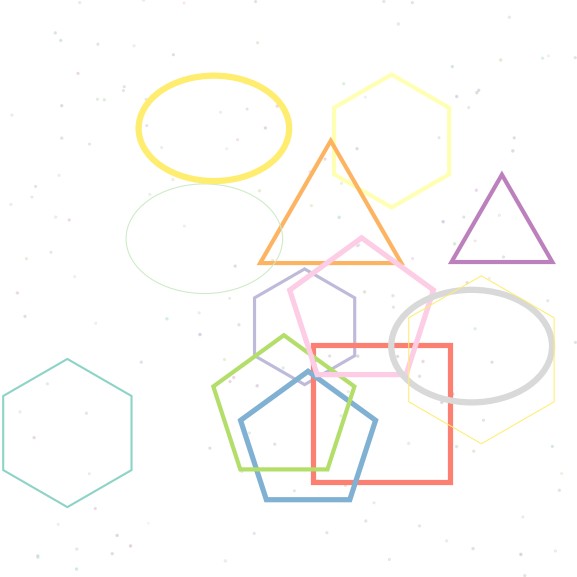[{"shape": "hexagon", "thickness": 1, "radius": 0.64, "center": [0.117, 0.249]}, {"shape": "hexagon", "thickness": 2, "radius": 0.58, "center": [0.678, 0.755]}, {"shape": "hexagon", "thickness": 1.5, "radius": 0.5, "center": [0.527, 0.433]}, {"shape": "square", "thickness": 2.5, "radius": 0.59, "center": [0.661, 0.283]}, {"shape": "pentagon", "thickness": 2.5, "radius": 0.61, "center": [0.533, 0.233]}, {"shape": "triangle", "thickness": 2, "radius": 0.71, "center": [0.573, 0.614]}, {"shape": "pentagon", "thickness": 2, "radius": 0.64, "center": [0.492, 0.29]}, {"shape": "pentagon", "thickness": 2.5, "radius": 0.65, "center": [0.626, 0.456]}, {"shape": "oval", "thickness": 3, "radius": 0.7, "center": [0.817, 0.4]}, {"shape": "triangle", "thickness": 2, "radius": 0.5, "center": [0.869, 0.596]}, {"shape": "oval", "thickness": 0.5, "radius": 0.68, "center": [0.354, 0.586]}, {"shape": "oval", "thickness": 3, "radius": 0.65, "center": [0.37, 0.777]}, {"shape": "hexagon", "thickness": 0.5, "radius": 0.73, "center": [0.834, 0.376]}]